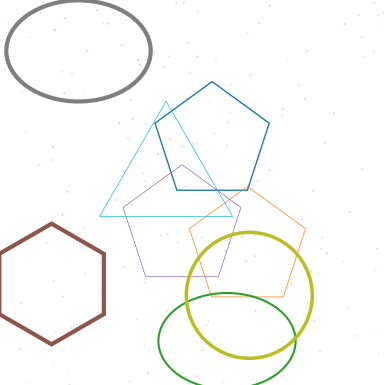[{"shape": "pentagon", "thickness": 1, "radius": 0.78, "center": [0.551, 0.632]}, {"shape": "pentagon", "thickness": 0.5, "radius": 0.79, "center": [0.643, 0.357]}, {"shape": "oval", "thickness": 1.5, "radius": 0.89, "center": [0.59, 0.114]}, {"shape": "pentagon", "thickness": 0.5, "radius": 0.8, "center": [0.473, 0.411]}, {"shape": "hexagon", "thickness": 3, "radius": 0.78, "center": [0.134, 0.262]}, {"shape": "oval", "thickness": 3, "radius": 0.94, "center": [0.204, 0.868]}, {"shape": "circle", "thickness": 2.5, "radius": 0.82, "center": [0.647, 0.233]}, {"shape": "triangle", "thickness": 0.5, "radius": 1.0, "center": [0.431, 0.538]}]